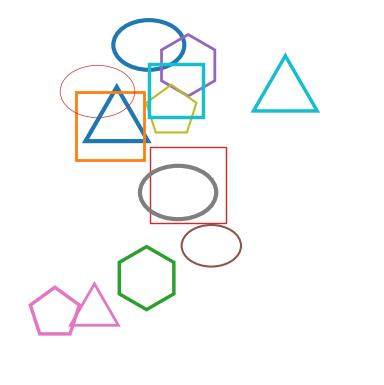[{"shape": "triangle", "thickness": 3, "radius": 0.47, "center": [0.303, 0.68]}, {"shape": "oval", "thickness": 3, "radius": 0.46, "center": [0.387, 0.883]}, {"shape": "square", "thickness": 2, "radius": 0.44, "center": [0.286, 0.674]}, {"shape": "hexagon", "thickness": 2.5, "radius": 0.41, "center": [0.381, 0.278]}, {"shape": "square", "thickness": 1, "radius": 0.5, "center": [0.489, 0.519]}, {"shape": "oval", "thickness": 0.5, "radius": 0.49, "center": [0.253, 0.762]}, {"shape": "hexagon", "thickness": 2, "radius": 0.4, "center": [0.489, 0.83]}, {"shape": "oval", "thickness": 1.5, "radius": 0.39, "center": [0.549, 0.362]}, {"shape": "pentagon", "thickness": 2.5, "radius": 0.33, "center": [0.143, 0.187]}, {"shape": "triangle", "thickness": 2, "radius": 0.36, "center": [0.245, 0.191]}, {"shape": "oval", "thickness": 3, "radius": 0.5, "center": [0.463, 0.5]}, {"shape": "pentagon", "thickness": 1.5, "radius": 0.34, "center": [0.445, 0.711]}, {"shape": "square", "thickness": 2.5, "radius": 0.35, "center": [0.458, 0.765]}, {"shape": "triangle", "thickness": 2.5, "radius": 0.48, "center": [0.741, 0.76]}]